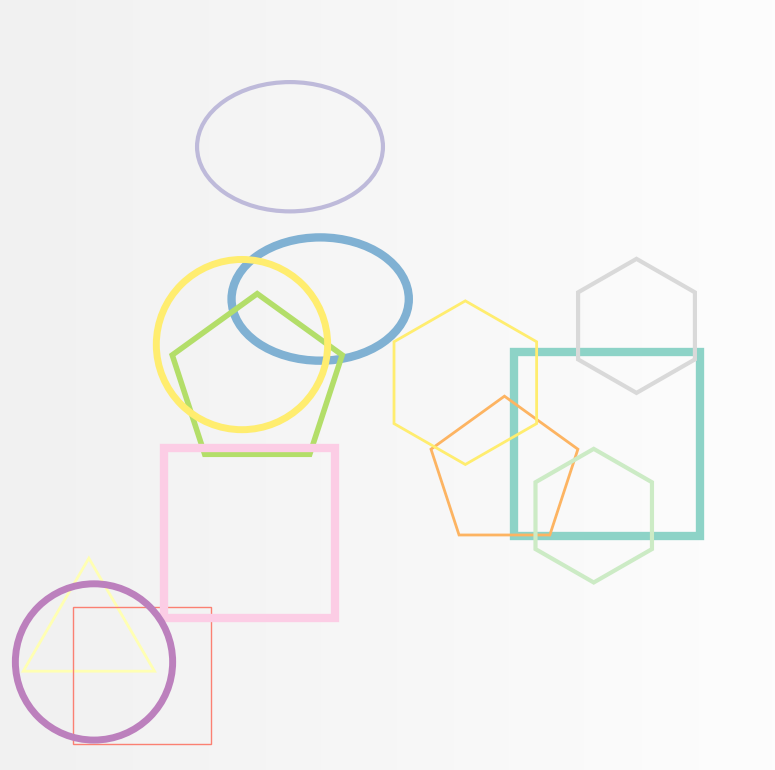[{"shape": "square", "thickness": 3, "radius": 0.6, "center": [0.783, 0.424]}, {"shape": "triangle", "thickness": 1, "radius": 0.49, "center": [0.115, 0.177]}, {"shape": "oval", "thickness": 1.5, "radius": 0.6, "center": [0.374, 0.809]}, {"shape": "square", "thickness": 0.5, "radius": 0.45, "center": [0.184, 0.122]}, {"shape": "oval", "thickness": 3, "radius": 0.57, "center": [0.413, 0.612]}, {"shape": "pentagon", "thickness": 1, "radius": 0.5, "center": [0.651, 0.386]}, {"shape": "pentagon", "thickness": 2, "radius": 0.58, "center": [0.332, 0.503]}, {"shape": "square", "thickness": 3, "radius": 0.55, "center": [0.322, 0.308]}, {"shape": "hexagon", "thickness": 1.5, "radius": 0.44, "center": [0.821, 0.577]}, {"shape": "circle", "thickness": 2.5, "radius": 0.51, "center": [0.121, 0.14]}, {"shape": "hexagon", "thickness": 1.5, "radius": 0.43, "center": [0.766, 0.33]}, {"shape": "circle", "thickness": 2.5, "radius": 0.55, "center": [0.312, 0.552]}, {"shape": "hexagon", "thickness": 1, "radius": 0.53, "center": [0.6, 0.503]}]